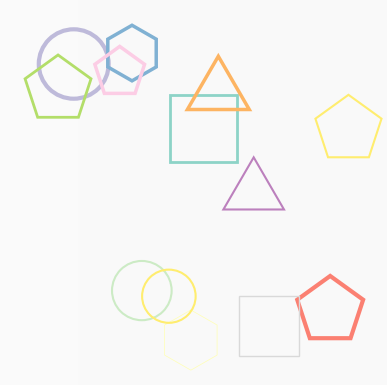[{"shape": "square", "thickness": 2, "radius": 0.44, "center": [0.525, 0.667]}, {"shape": "hexagon", "thickness": 0.5, "radius": 0.39, "center": [0.493, 0.117]}, {"shape": "circle", "thickness": 3, "radius": 0.45, "center": [0.19, 0.834]}, {"shape": "pentagon", "thickness": 3, "radius": 0.45, "center": [0.852, 0.194]}, {"shape": "hexagon", "thickness": 2.5, "radius": 0.36, "center": [0.341, 0.862]}, {"shape": "triangle", "thickness": 2.5, "radius": 0.46, "center": [0.563, 0.762]}, {"shape": "pentagon", "thickness": 2, "radius": 0.45, "center": [0.15, 0.768]}, {"shape": "pentagon", "thickness": 2.5, "radius": 0.34, "center": [0.309, 0.812]}, {"shape": "square", "thickness": 1, "radius": 0.39, "center": [0.693, 0.153]}, {"shape": "triangle", "thickness": 1.5, "radius": 0.45, "center": [0.655, 0.501]}, {"shape": "circle", "thickness": 1.5, "radius": 0.38, "center": [0.366, 0.245]}, {"shape": "pentagon", "thickness": 1.5, "radius": 0.45, "center": [0.899, 0.664]}, {"shape": "circle", "thickness": 1.5, "radius": 0.35, "center": [0.436, 0.231]}]